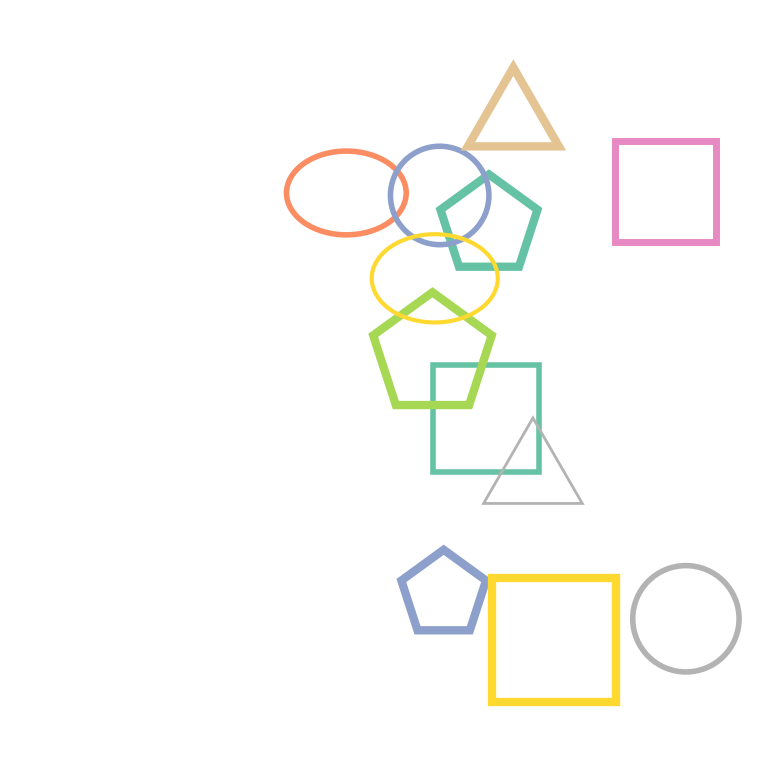[{"shape": "pentagon", "thickness": 3, "radius": 0.33, "center": [0.635, 0.707]}, {"shape": "square", "thickness": 2, "radius": 0.35, "center": [0.631, 0.457]}, {"shape": "oval", "thickness": 2, "radius": 0.39, "center": [0.45, 0.749]}, {"shape": "circle", "thickness": 2, "radius": 0.32, "center": [0.571, 0.746]}, {"shape": "pentagon", "thickness": 3, "radius": 0.29, "center": [0.576, 0.228]}, {"shape": "square", "thickness": 2.5, "radius": 0.33, "center": [0.865, 0.751]}, {"shape": "pentagon", "thickness": 3, "radius": 0.4, "center": [0.562, 0.539]}, {"shape": "oval", "thickness": 1.5, "radius": 0.41, "center": [0.565, 0.639]}, {"shape": "square", "thickness": 3, "radius": 0.4, "center": [0.719, 0.169]}, {"shape": "triangle", "thickness": 3, "radius": 0.34, "center": [0.667, 0.844]}, {"shape": "circle", "thickness": 2, "radius": 0.35, "center": [0.891, 0.196]}, {"shape": "triangle", "thickness": 1, "radius": 0.37, "center": [0.692, 0.383]}]